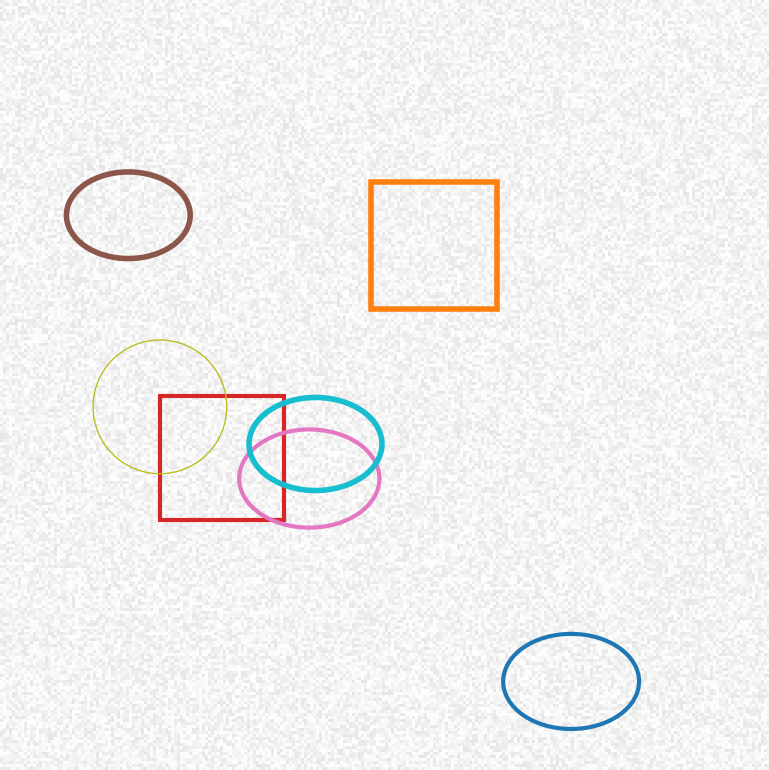[{"shape": "oval", "thickness": 1.5, "radius": 0.44, "center": [0.742, 0.115]}, {"shape": "square", "thickness": 2, "radius": 0.41, "center": [0.563, 0.681]}, {"shape": "square", "thickness": 1.5, "radius": 0.4, "center": [0.289, 0.406]}, {"shape": "oval", "thickness": 2, "radius": 0.4, "center": [0.167, 0.72]}, {"shape": "oval", "thickness": 1.5, "radius": 0.46, "center": [0.402, 0.379]}, {"shape": "circle", "thickness": 0.5, "radius": 0.43, "center": [0.208, 0.472]}, {"shape": "oval", "thickness": 2, "radius": 0.43, "center": [0.41, 0.423]}]